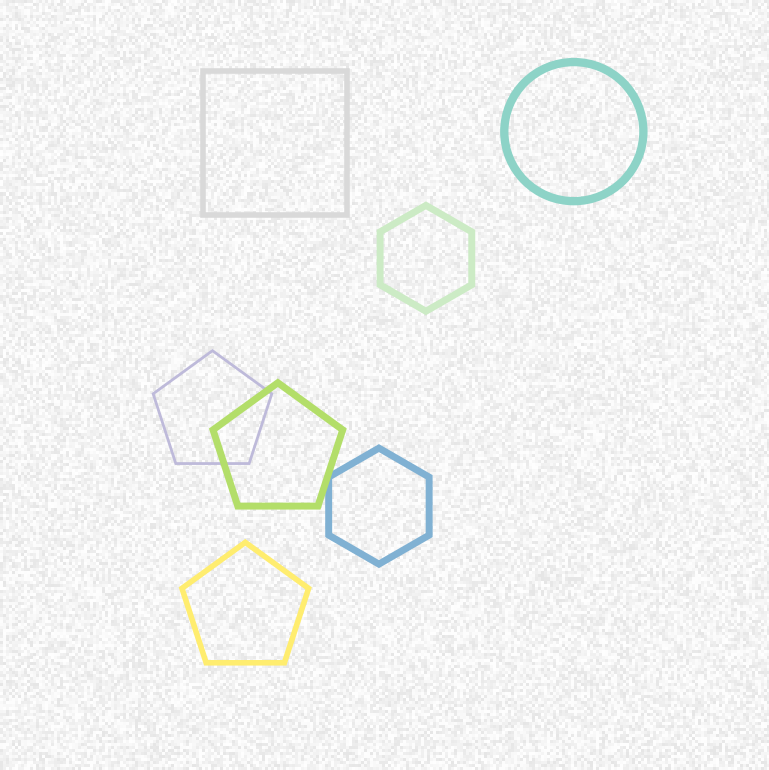[{"shape": "circle", "thickness": 3, "radius": 0.45, "center": [0.745, 0.829]}, {"shape": "pentagon", "thickness": 1, "radius": 0.41, "center": [0.276, 0.464]}, {"shape": "hexagon", "thickness": 2.5, "radius": 0.38, "center": [0.492, 0.343]}, {"shape": "pentagon", "thickness": 2.5, "radius": 0.44, "center": [0.361, 0.414]}, {"shape": "square", "thickness": 2, "radius": 0.47, "center": [0.357, 0.814]}, {"shape": "hexagon", "thickness": 2.5, "radius": 0.34, "center": [0.553, 0.665]}, {"shape": "pentagon", "thickness": 2, "radius": 0.43, "center": [0.319, 0.209]}]